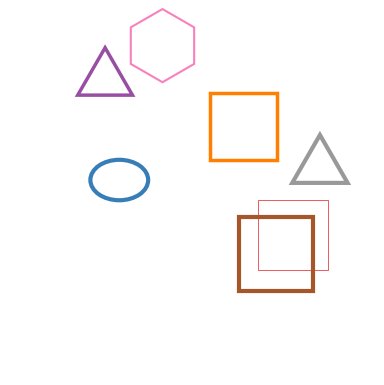[{"shape": "square", "thickness": 0.5, "radius": 0.46, "center": [0.76, 0.391]}, {"shape": "oval", "thickness": 3, "radius": 0.38, "center": [0.31, 0.532]}, {"shape": "triangle", "thickness": 2.5, "radius": 0.41, "center": [0.273, 0.794]}, {"shape": "square", "thickness": 2.5, "radius": 0.43, "center": [0.633, 0.672]}, {"shape": "square", "thickness": 3, "radius": 0.48, "center": [0.718, 0.34]}, {"shape": "hexagon", "thickness": 1.5, "radius": 0.48, "center": [0.422, 0.881]}, {"shape": "triangle", "thickness": 3, "radius": 0.41, "center": [0.831, 0.566]}]